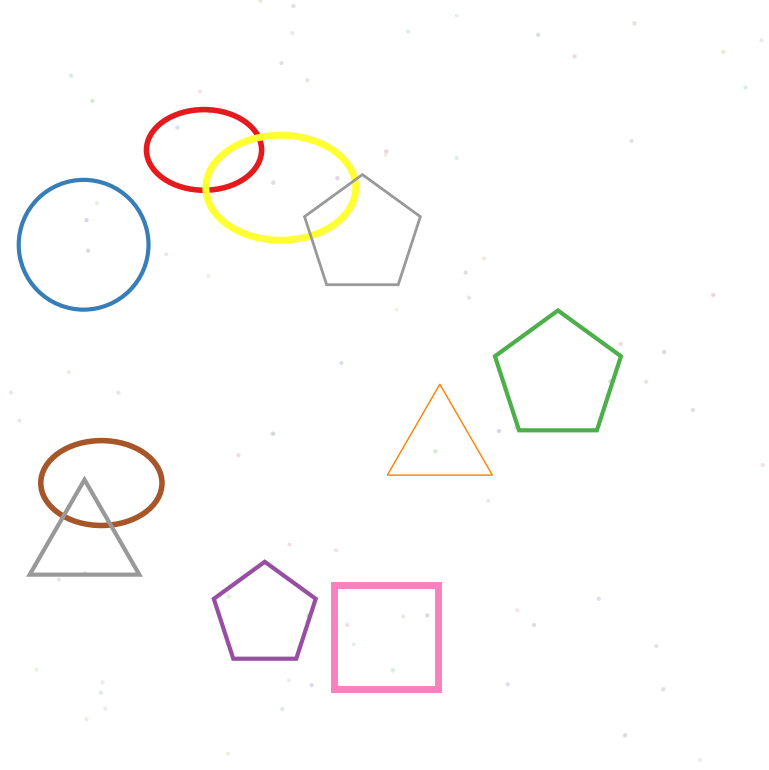[{"shape": "oval", "thickness": 2, "radius": 0.37, "center": [0.265, 0.805]}, {"shape": "circle", "thickness": 1.5, "radius": 0.42, "center": [0.109, 0.682]}, {"shape": "pentagon", "thickness": 1.5, "radius": 0.43, "center": [0.725, 0.511]}, {"shape": "pentagon", "thickness": 1.5, "radius": 0.35, "center": [0.344, 0.201]}, {"shape": "triangle", "thickness": 0.5, "radius": 0.39, "center": [0.571, 0.422]}, {"shape": "oval", "thickness": 2.5, "radius": 0.49, "center": [0.365, 0.756]}, {"shape": "oval", "thickness": 2, "radius": 0.39, "center": [0.132, 0.373]}, {"shape": "square", "thickness": 2.5, "radius": 0.34, "center": [0.501, 0.173]}, {"shape": "pentagon", "thickness": 1, "radius": 0.4, "center": [0.471, 0.694]}, {"shape": "triangle", "thickness": 1.5, "radius": 0.41, "center": [0.11, 0.295]}]